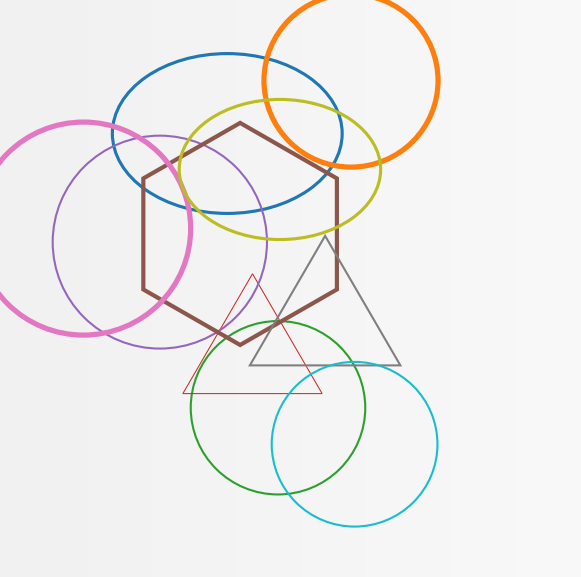[{"shape": "oval", "thickness": 1.5, "radius": 0.99, "center": [0.391, 0.768]}, {"shape": "circle", "thickness": 2.5, "radius": 0.75, "center": [0.604, 0.86]}, {"shape": "circle", "thickness": 1, "radius": 0.75, "center": [0.478, 0.293]}, {"shape": "triangle", "thickness": 0.5, "radius": 0.69, "center": [0.434, 0.387]}, {"shape": "circle", "thickness": 1, "radius": 0.92, "center": [0.275, 0.58]}, {"shape": "hexagon", "thickness": 2, "radius": 0.96, "center": [0.413, 0.594]}, {"shape": "circle", "thickness": 2.5, "radius": 0.92, "center": [0.144, 0.603]}, {"shape": "triangle", "thickness": 1, "radius": 0.75, "center": [0.559, 0.441]}, {"shape": "oval", "thickness": 1.5, "radius": 0.87, "center": [0.482, 0.706]}, {"shape": "circle", "thickness": 1, "radius": 0.71, "center": [0.61, 0.23]}]